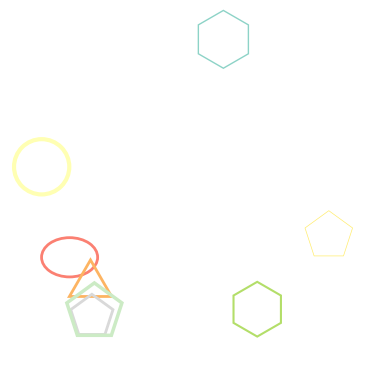[{"shape": "hexagon", "thickness": 1, "radius": 0.38, "center": [0.58, 0.898]}, {"shape": "circle", "thickness": 3, "radius": 0.36, "center": [0.108, 0.567]}, {"shape": "oval", "thickness": 2, "radius": 0.36, "center": [0.181, 0.332]}, {"shape": "triangle", "thickness": 2, "radius": 0.32, "center": [0.235, 0.262]}, {"shape": "hexagon", "thickness": 1.5, "radius": 0.36, "center": [0.668, 0.197]}, {"shape": "pentagon", "thickness": 2, "radius": 0.29, "center": [0.239, 0.178]}, {"shape": "pentagon", "thickness": 2.5, "radius": 0.38, "center": [0.245, 0.19]}, {"shape": "pentagon", "thickness": 0.5, "radius": 0.32, "center": [0.854, 0.388]}]